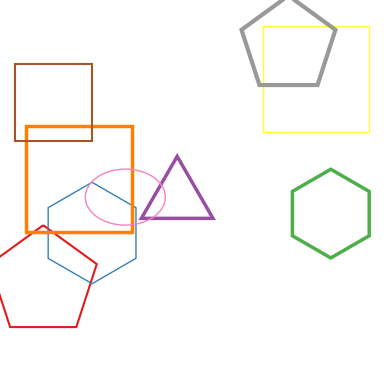[{"shape": "pentagon", "thickness": 1.5, "radius": 0.73, "center": [0.112, 0.269]}, {"shape": "hexagon", "thickness": 1, "radius": 0.66, "center": [0.239, 0.395]}, {"shape": "hexagon", "thickness": 2.5, "radius": 0.58, "center": [0.859, 0.445]}, {"shape": "triangle", "thickness": 2.5, "radius": 0.54, "center": [0.46, 0.487]}, {"shape": "square", "thickness": 2.5, "radius": 0.69, "center": [0.205, 0.535]}, {"shape": "square", "thickness": 1, "radius": 0.69, "center": [0.82, 0.796]}, {"shape": "square", "thickness": 1.5, "radius": 0.5, "center": [0.139, 0.734]}, {"shape": "oval", "thickness": 1, "radius": 0.52, "center": [0.325, 0.488]}, {"shape": "pentagon", "thickness": 3, "radius": 0.64, "center": [0.749, 0.883]}]